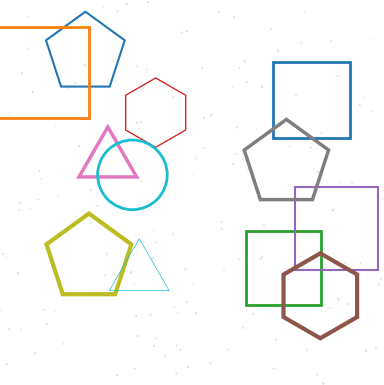[{"shape": "square", "thickness": 2, "radius": 0.5, "center": [0.809, 0.74]}, {"shape": "pentagon", "thickness": 1.5, "radius": 0.54, "center": [0.222, 0.862]}, {"shape": "square", "thickness": 2, "radius": 0.59, "center": [0.114, 0.811]}, {"shape": "square", "thickness": 2, "radius": 0.48, "center": [0.736, 0.303]}, {"shape": "hexagon", "thickness": 1, "radius": 0.45, "center": [0.404, 0.707]}, {"shape": "square", "thickness": 1.5, "radius": 0.54, "center": [0.874, 0.406]}, {"shape": "hexagon", "thickness": 3, "radius": 0.55, "center": [0.832, 0.232]}, {"shape": "triangle", "thickness": 2.5, "radius": 0.43, "center": [0.28, 0.584]}, {"shape": "pentagon", "thickness": 2.5, "radius": 0.58, "center": [0.744, 0.575]}, {"shape": "pentagon", "thickness": 3, "radius": 0.58, "center": [0.231, 0.33]}, {"shape": "circle", "thickness": 2, "radius": 0.45, "center": [0.344, 0.546]}, {"shape": "triangle", "thickness": 0.5, "radius": 0.45, "center": [0.362, 0.29]}]